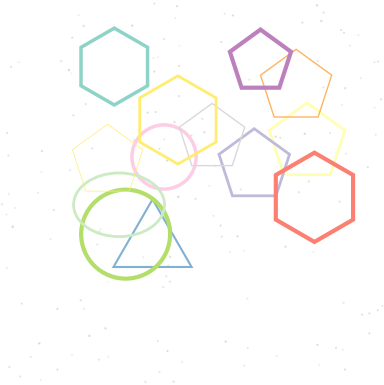[{"shape": "hexagon", "thickness": 2.5, "radius": 0.5, "center": [0.297, 0.827]}, {"shape": "pentagon", "thickness": 2, "radius": 0.52, "center": [0.798, 0.63]}, {"shape": "pentagon", "thickness": 2, "radius": 0.48, "center": [0.66, 0.569]}, {"shape": "hexagon", "thickness": 3, "radius": 0.58, "center": [0.817, 0.487]}, {"shape": "triangle", "thickness": 1.5, "radius": 0.59, "center": [0.396, 0.365]}, {"shape": "pentagon", "thickness": 1, "radius": 0.49, "center": [0.769, 0.775]}, {"shape": "circle", "thickness": 3, "radius": 0.58, "center": [0.326, 0.392]}, {"shape": "circle", "thickness": 2.5, "radius": 0.42, "center": [0.426, 0.592]}, {"shape": "pentagon", "thickness": 1, "radius": 0.45, "center": [0.551, 0.642]}, {"shape": "pentagon", "thickness": 3, "radius": 0.42, "center": [0.677, 0.84]}, {"shape": "oval", "thickness": 2, "radius": 0.59, "center": [0.309, 0.468]}, {"shape": "pentagon", "thickness": 0.5, "radius": 0.48, "center": [0.279, 0.581]}, {"shape": "hexagon", "thickness": 2, "radius": 0.57, "center": [0.462, 0.688]}]